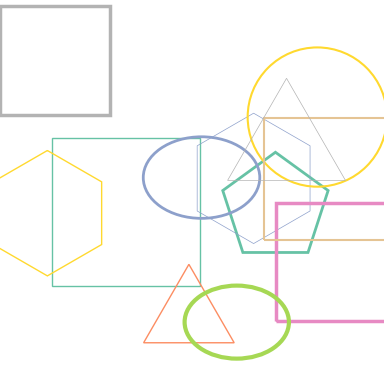[{"shape": "pentagon", "thickness": 2, "radius": 0.72, "center": [0.715, 0.461]}, {"shape": "square", "thickness": 1, "radius": 0.96, "center": [0.326, 0.451]}, {"shape": "triangle", "thickness": 1, "radius": 0.68, "center": [0.491, 0.178]}, {"shape": "oval", "thickness": 2, "radius": 0.76, "center": [0.523, 0.539]}, {"shape": "hexagon", "thickness": 0.5, "radius": 0.85, "center": [0.659, 0.537]}, {"shape": "square", "thickness": 2.5, "radius": 0.76, "center": [0.87, 0.32]}, {"shape": "oval", "thickness": 3, "radius": 0.68, "center": [0.615, 0.163]}, {"shape": "circle", "thickness": 1.5, "radius": 0.9, "center": [0.824, 0.696]}, {"shape": "hexagon", "thickness": 1, "radius": 0.81, "center": [0.123, 0.446]}, {"shape": "square", "thickness": 1.5, "radius": 0.79, "center": [0.845, 0.534]}, {"shape": "square", "thickness": 2.5, "radius": 0.71, "center": [0.143, 0.843]}, {"shape": "triangle", "thickness": 0.5, "radius": 0.88, "center": [0.744, 0.62]}]